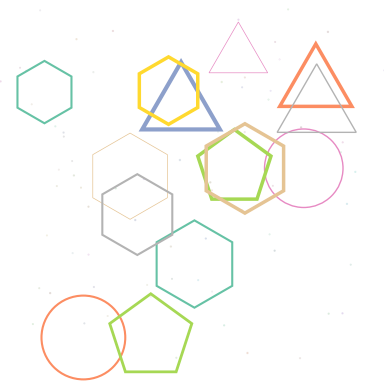[{"shape": "hexagon", "thickness": 1.5, "radius": 0.57, "center": [0.505, 0.314]}, {"shape": "hexagon", "thickness": 1.5, "radius": 0.4, "center": [0.115, 0.761]}, {"shape": "triangle", "thickness": 2.5, "radius": 0.54, "center": [0.82, 0.778]}, {"shape": "circle", "thickness": 1.5, "radius": 0.54, "center": [0.217, 0.123]}, {"shape": "triangle", "thickness": 3, "radius": 0.58, "center": [0.47, 0.722]}, {"shape": "triangle", "thickness": 0.5, "radius": 0.44, "center": [0.619, 0.855]}, {"shape": "circle", "thickness": 1, "radius": 0.51, "center": [0.789, 0.563]}, {"shape": "pentagon", "thickness": 2.5, "radius": 0.5, "center": [0.609, 0.564]}, {"shape": "pentagon", "thickness": 2, "radius": 0.56, "center": [0.392, 0.125]}, {"shape": "hexagon", "thickness": 2.5, "radius": 0.44, "center": [0.438, 0.765]}, {"shape": "hexagon", "thickness": 0.5, "radius": 0.56, "center": [0.338, 0.542]}, {"shape": "hexagon", "thickness": 2.5, "radius": 0.58, "center": [0.636, 0.563]}, {"shape": "triangle", "thickness": 1, "radius": 0.59, "center": [0.823, 0.716]}, {"shape": "hexagon", "thickness": 1.5, "radius": 0.52, "center": [0.357, 0.443]}]